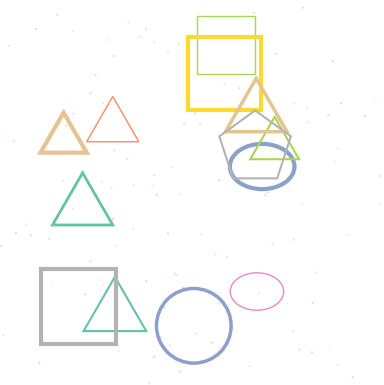[{"shape": "triangle", "thickness": 1.5, "radius": 0.47, "center": [0.298, 0.187]}, {"shape": "triangle", "thickness": 2, "radius": 0.45, "center": [0.215, 0.461]}, {"shape": "triangle", "thickness": 1, "radius": 0.39, "center": [0.293, 0.671]}, {"shape": "oval", "thickness": 3, "radius": 0.42, "center": [0.681, 0.568]}, {"shape": "circle", "thickness": 2.5, "radius": 0.48, "center": [0.503, 0.154]}, {"shape": "oval", "thickness": 1, "radius": 0.35, "center": [0.667, 0.243]}, {"shape": "triangle", "thickness": 1.5, "radius": 0.37, "center": [0.713, 0.623]}, {"shape": "square", "thickness": 1, "radius": 0.38, "center": [0.587, 0.884]}, {"shape": "square", "thickness": 3, "radius": 0.48, "center": [0.583, 0.809]}, {"shape": "triangle", "thickness": 2.5, "radius": 0.46, "center": [0.665, 0.704]}, {"shape": "triangle", "thickness": 3, "radius": 0.35, "center": [0.165, 0.638]}, {"shape": "pentagon", "thickness": 1.5, "radius": 0.49, "center": [0.663, 0.616]}, {"shape": "square", "thickness": 3, "radius": 0.49, "center": [0.203, 0.204]}]